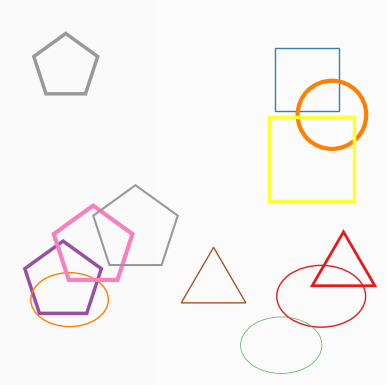[{"shape": "triangle", "thickness": 2, "radius": 0.47, "center": [0.886, 0.304]}, {"shape": "oval", "thickness": 1, "radius": 0.57, "center": [0.829, 0.23]}, {"shape": "square", "thickness": 1, "radius": 0.41, "center": [0.792, 0.793]}, {"shape": "oval", "thickness": 0.5, "radius": 0.52, "center": [0.726, 0.103]}, {"shape": "pentagon", "thickness": 2.5, "radius": 0.52, "center": [0.163, 0.27]}, {"shape": "circle", "thickness": 3, "radius": 0.44, "center": [0.857, 0.702]}, {"shape": "oval", "thickness": 1, "radius": 0.5, "center": [0.179, 0.222]}, {"shape": "square", "thickness": 2.5, "radius": 0.55, "center": [0.803, 0.586]}, {"shape": "triangle", "thickness": 1, "radius": 0.48, "center": [0.551, 0.261]}, {"shape": "pentagon", "thickness": 3, "radius": 0.53, "center": [0.24, 0.359]}, {"shape": "pentagon", "thickness": 1.5, "radius": 0.57, "center": [0.35, 0.404]}, {"shape": "pentagon", "thickness": 2.5, "radius": 0.43, "center": [0.17, 0.826]}]